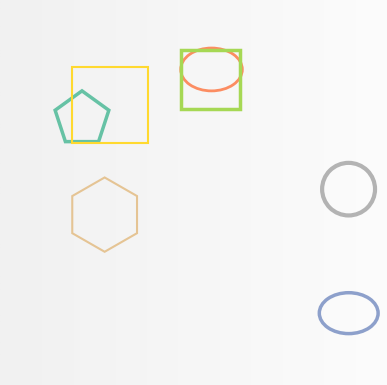[{"shape": "pentagon", "thickness": 2.5, "radius": 0.36, "center": [0.212, 0.691]}, {"shape": "oval", "thickness": 2, "radius": 0.4, "center": [0.546, 0.82]}, {"shape": "oval", "thickness": 2.5, "radius": 0.38, "center": [0.9, 0.187]}, {"shape": "square", "thickness": 2.5, "radius": 0.38, "center": [0.544, 0.793]}, {"shape": "square", "thickness": 1.5, "radius": 0.49, "center": [0.284, 0.727]}, {"shape": "hexagon", "thickness": 1.5, "radius": 0.48, "center": [0.27, 0.443]}, {"shape": "circle", "thickness": 3, "radius": 0.34, "center": [0.9, 0.509]}]